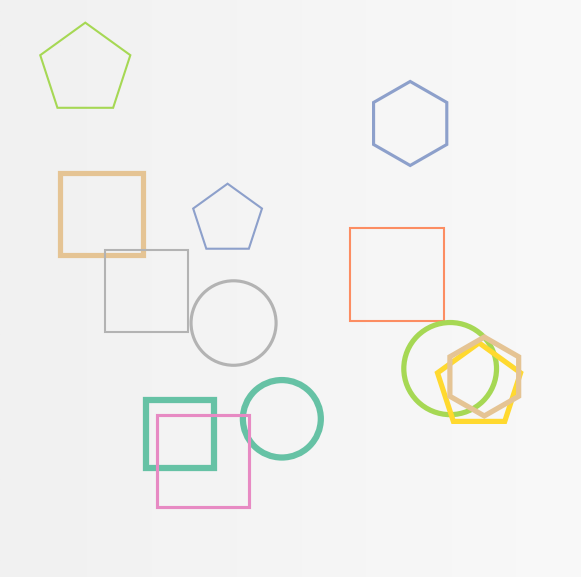[{"shape": "circle", "thickness": 3, "radius": 0.34, "center": [0.485, 0.274]}, {"shape": "square", "thickness": 3, "radius": 0.29, "center": [0.309, 0.247]}, {"shape": "square", "thickness": 1, "radius": 0.4, "center": [0.683, 0.523]}, {"shape": "hexagon", "thickness": 1.5, "radius": 0.36, "center": [0.706, 0.785]}, {"shape": "pentagon", "thickness": 1, "radius": 0.31, "center": [0.392, 0.619]}, {"shape": "square", "thickness": 1.5, "radius": 0.4, "center": [0.349, 0.2]}, {"shape": "circle", "thickness": 2.5, "radius": 0.4, "center": [0.774, 0.361]}, {"shape": "pentagon", "thickness": 1, "radius": 0.41, "center": [0.147, 0.878]}, {"shape": "pentagon", "thickness": 2.5, "radius": 0.38, "center": [0.824, 0.33]}, {"shape": "square", "thickness": 2.5, "radius": 0.36, "center": [0.175, 0.629]}, {"shape": "hexagon", "thickness": 2.5, "radius": 0.34, "center": [0.833, 0.347]}, {"shape": "square", "thickness": 1, "radius": 0.36, "center": [0.252, 0.495]}, {"shape": "circle", "thickness": 1.5, "radius": 0.37, "center": [0.402, 0.44]}]